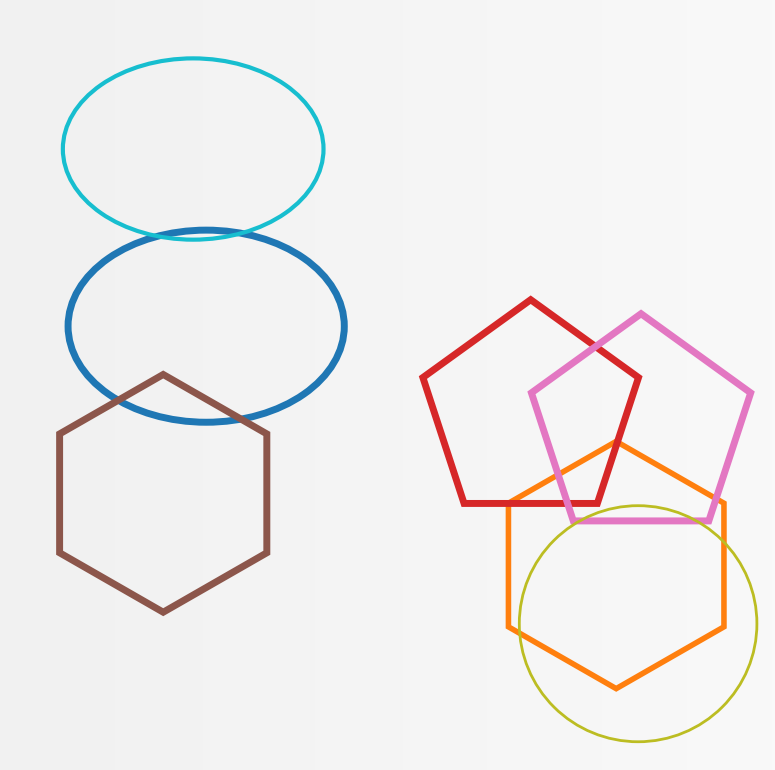[{"shape": "oval", "thickness": 2.5, "radius": 0.89, "center": [0.266, 0.576]}, {"shape": "hexagon", "thickness": 2, "radius": 0.8, "center": [0.795, 0.266]}, {"shape": "pentagon", "thickness": 2.5, "radius": 0.73, "center": [0.685, 0.464]}, {"shape": "hexagon", "thickness": 2.5, "radius": 0.77, "center": [0.211, 0.359]}, {"shape": "pentagon", "thickness": 2.5, "radius": 0.74, "center": [0.827, 0.444]}, {"shape": "circle", "thickness": 1, "radius": 0.77, "center": [0.823, 0.19]}, {"shape": "oval", "thickness": 1.5, "radius": 0.84, "center": [0.249, 0.806]}]